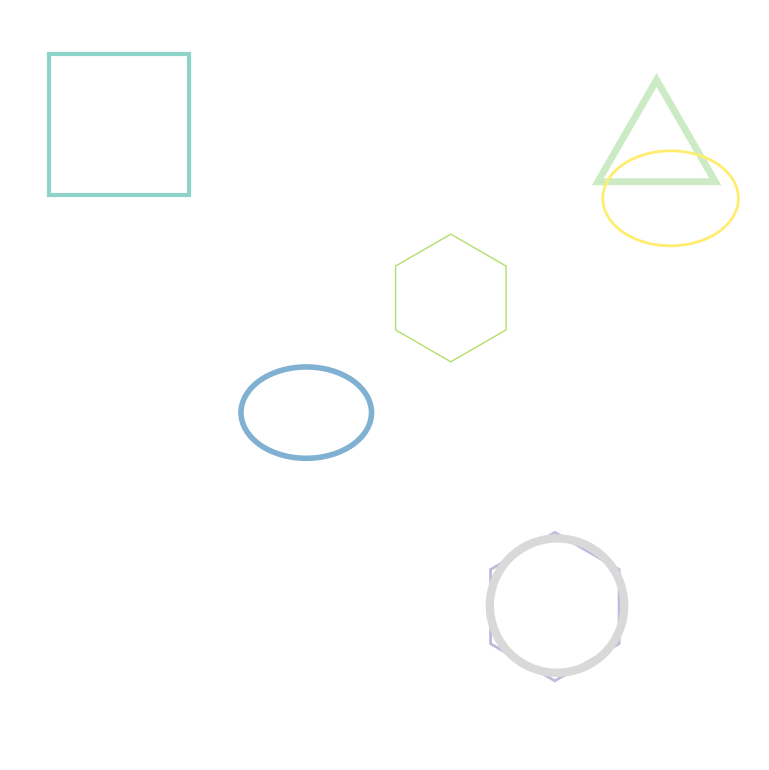[{"shape": "square", "thickness": 1.5, "radius": 0.46, "center": [0.154, 0.838]}, {"shape": "hexagon", "thickness": 1, "radius": 0.48, "center": [0.721, 0.212]}, {"shape": "oval", "thickness": 2, "radius": 0.42, "center": [0.398, 0.464]}, {"shape": "hexagon", "thickness": 0.5, "radius": 0.41, "center": [0.585, 0.613]}, {"shape": "circle", "thickness": 3, "radius": 0.44, "center": [0.723, 0.214]}, {"shape": "triangle", "thickness": 2.5, "radius": 0.44, "center": [0.853, 0.808]}, {"shape": "oval", "thickness": 1, "radius": 0.44, "center": [0.871, 0.742]}]